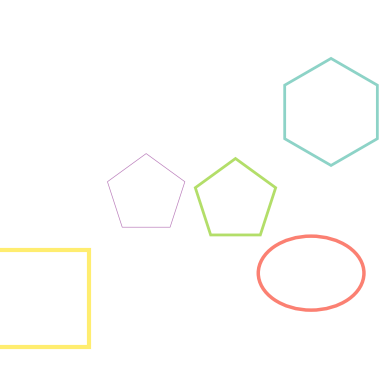[{"shape": "hexagon", "thickness": 2, "radius": 0.69, "center": [0.86, 0.709]}, {"shape": "oval", "thickness": 2.5, "radius": 0.69, "center": [0.808, 0.291]}, {"shape": "pentagon", "thickness": 2, "radius": 0.55, "center": [0.612, 0.479]}, {"shape": "pentagon", "thickness": 0.5, "radius": 0.53, "center": [0.38, 0.495]}, {"shape": "square", "thickness": 3, "radius": 0.63, "center": [0.105, 0.225]}]